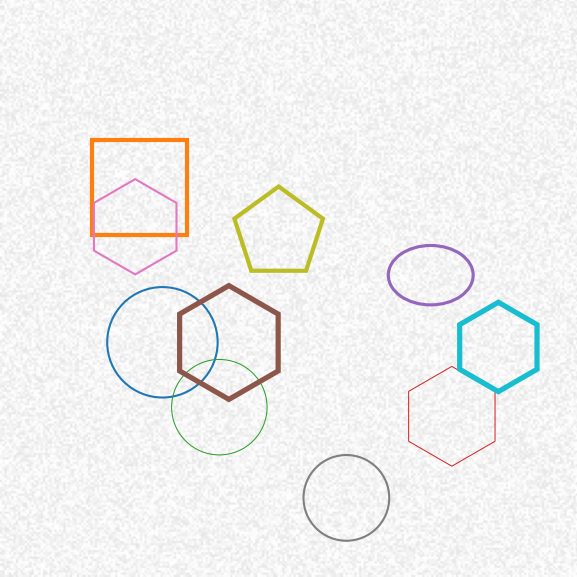[{"shape": "circle", "thickness": 1, "radius": 0.48, "center": [0.281, 0.406]}, {"shape": "square", "thickness": 2, "radius": 0.41, "center": [0.241, 0.675]}, {"shape": "circle", "thickness": 0.5, "radius": 0.41, "center": [0.38, 0.294]}, {"shape": "hexagon", "thickness": 0.5, "radius": 0.43, "center": [0.782, 0.278]}, {"shape": "oval", "thickness": 1.5, "radius": 0.37, "center": [0.746, 0.523]}, {"shape": "hexagon", "thickness": 2.5, "radius": 0.49, "center": [0.396, 0.406]}, {"shape": "hexagon", "thickness": 1, "radius": 0.41, "center": [0.234, 0.606]}, {"shape": "circle", "thickness": 1, "radius": 0.37, "center": [0.6, 0.137]}, {"shape": "pentagon", "thickness": 2, "radius": 0.4, "center": [0.483, 0.596]}, {"shape": "hexagon", "thickness": 2.5, "radius": 0.39, "center": [0.863, 0.398]}]